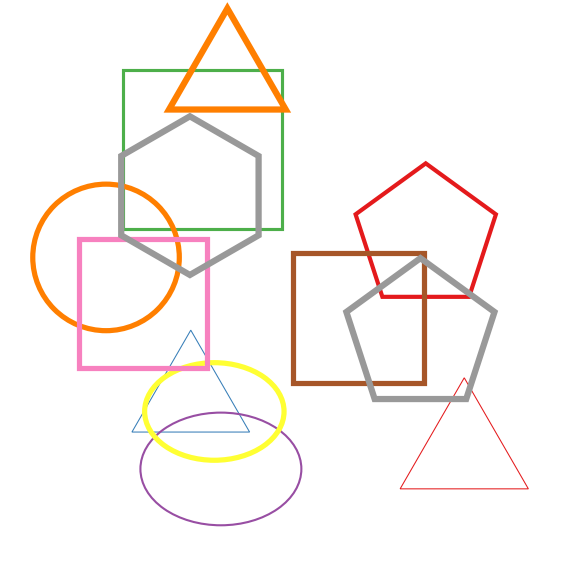[{"shape": "triangle", "thickness": 0.5, "radius": 0.64, "center": [0.804, 0.217]}, {"shape": "pentagon", "thickness": 2, "radius": 0.64, "center": [0.737, 0.588]}, {"shape": "triangle", "thickness": 0.5, "radius": 0.59, "center": [0.33, 0.31]}, {"shape": "square", "thickness": 1.5, "radius": 0.69, "center": [0.35, 0.74]}, {"shape": "oval", "thickness": 1, "radius": 0.7, "center": [0.382, 0.187]}, {"shape": "triangle", "thickness": 3, "radius": 0.58, "center": [0.394, 0.868]}, {"shape": "circle", "thickness": 2.5, "radius": 0.63, "center": [0.184, 0.553]}, {"shape": "oval", "thickness": 2.5, "radius": 0.6, "center": [0.371, 0.287]}, {"shape": "square", "thickness": 2.5, "radius": 0.57, "center": [0.621, 0.449]}, {"shape": "square", "thickness": 2.5, "radius": 0.56, "center": [0.248, 0.474]}, {"shape": "hexagon", "thickness": 3, "radius": 0.69, "center": [0.329, 0.66]}, {"shape": "pentagon", "thickness": 3, "radius": 0.67, "center": [0.728, 0.417]}]